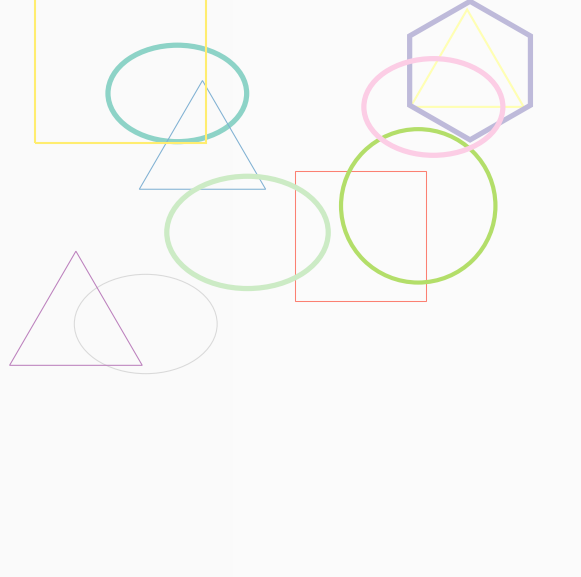[{"shape": "oval", "thickness": 2.5, "radius": 0.6, "center": [0.305, 0.837]}, {"shape": "triangle", "thickness": 1, "radius": 0.56, "center": [0.804, 0.87]}, {"shape": "hexagon", "thickness": 2.5, "radius": 0.6, "center": [0.809, 0.877]}, {"shape": "square", "thickness": 0.5, "radius": 0.56, "center": [0.62, 0.59]}, {"shape": "triangle", "thickness": 0.5, "radius": 0.63, "center": [0.348, 0.734]}, {"shape": "circle", "thickness": 2, "radius": 0.66, "center": [0.72, 0.643]}, {"shape": "oval", "thickness": 2.5, "radius": 0.6, "center": [0.746, 0.814]}, {"shape": "oval", "thickness": 0.5, "radius": 0.61, "center": [0.251, 0.438]}, {"shape": "triangle", "thickness": 0.5, "radius": 0.66, "center": [0.131, 0.432]}, {"shape": "oval", "thickness": 2.5, "radius": 0.69, "center": [0.426, 0.597]}, {"shape": "square", "thickness": 1, "radius": 0.74, "center": [0.207, 0.898]}]